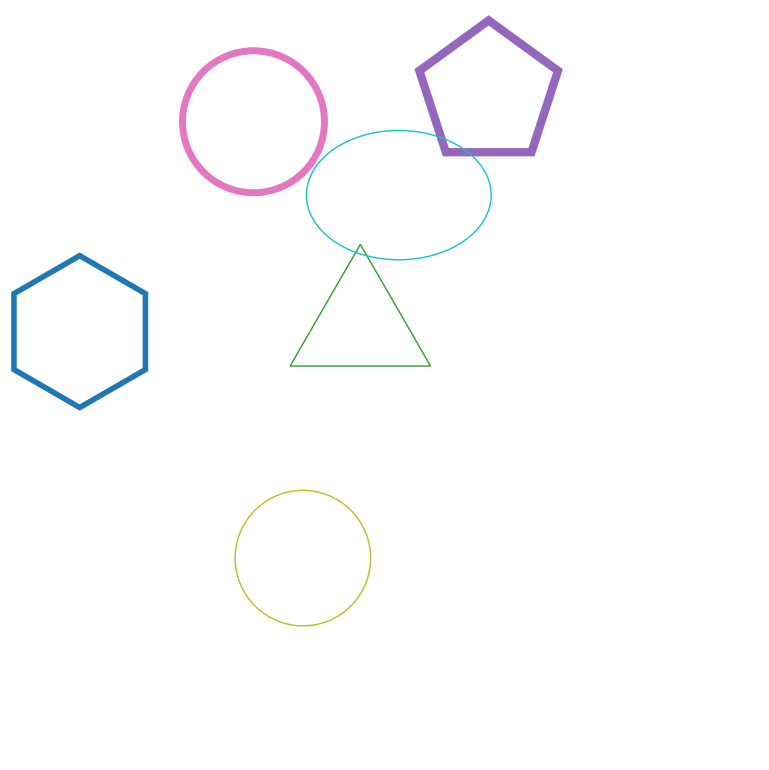[{"shape": "hexagon", "thickness": 2, "radius": 0.49, "center": [0.104, 0.569]}, {"shape": "triangle", "thickness": 0.5, "radius": 0.53, "center": [0.468, 0.577]}, {"shape": "pentagon", "thickness": 3, "radius": 0.47, "center": [0.635, 0.879]}, {"shape": "circle", "thickness": 2.5, "radius": 0.46, "center": [0.329, 0.842]}, {"shape": "circle", "thickness": 0.5, "radius": 0.44, "center": [0.393, 0.275]}, {"shape": "oval", "thickness": 0.5, "radius": 0.6, "center": [0.518, 0.747]}]